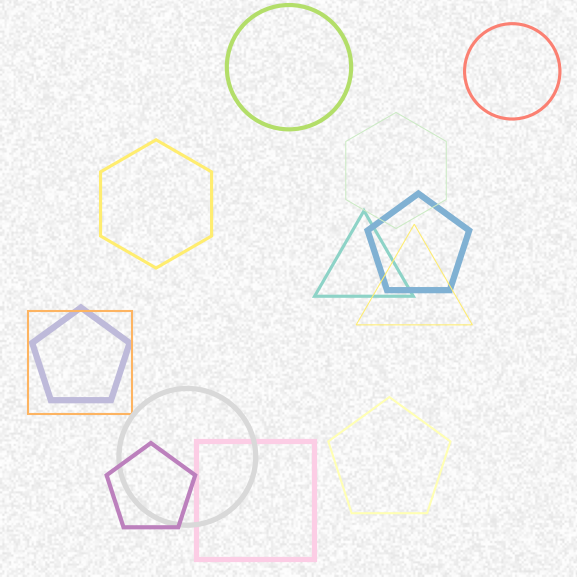[{"shape": "triangle", "thickness": 1.5, "radius": 0.49, "center": [0.63, 0.536]}, {"shape": "pentagon", "thickness": 1, "radius": 0.56, "center": [0.674, 0.2]}, {"shape": "pentagon", "thickness": 3, "radius": 0.44, "center": [0.14, 0.378]}, {"shape": "circle", "thickness": 1.5, "radius": 0.41, "center": [0.887, 0.876]}, {"shape": "pentagon", "thickness": 3, "radius": 0.46, "center": [0.725, 0.571]}, {"shape": "square", "thickness": 1, "radius": 0.45, "center": [0.138, 0.372]}, {"shape": "circle", "thickness": 2, "radius": 0.54, "center": [0.5, 0.883]}, {"shape": "square", "thickness": 2.5, "radius": 0.51, "center": [0.442, 0.134]}, {"shape": "circle", "thickness": 2.5, "radius": 0.59, "center": [0.324, 0.208]}, {"shape": "pentagon", "thickness": 2, "radius": 0.4, "center": [0.261, 0.151]}, {"shape": "hexagon", "thickness": 0.5, "radius": 0.5, "center": [0.686, 0.704]}, {"shape": "triangle", "thickness": 0.5, "radius": 0.58, "center": [0.717, 0.495]}, {"shape": "hexagon", "thickness": 1.5, "radius": 0.56, "center": [0.27, 0.646]}]